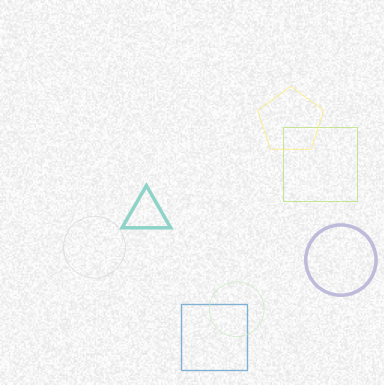[{"shape": "triangle", "thickness": 2.5, "radius": 0.36, "center": [0.38, 0.445]}, {"shape": "circle", "thickness": 2.5, "radius": 0.46, "center": [0.885, 0.324]}, {"shape": "square", "thickness": 1, "radius": 0.43, "center": [0.557, 0.124]}, {"shape": "square", "thickness": 0.5, "radius": 0.48, "center": [0.831, 0.574]}, {"shape": "circle", "thickness": 0.5, "radius": 0.4, "center": [0.245, 0.358]}, {"shape": "circle", "thickness": 0.5, "radius": 0.36, "center": [0.615, 0.197]}, {"shape": "pentagon", "thickness": 0.5, "radius": 0.45, "center": [0.755, 0.685]}]